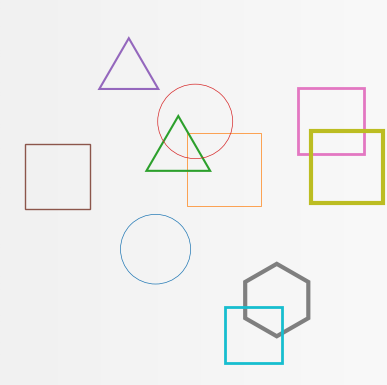[{"shape": "circle", "thickness": 0.5, "radius": 0.45, "center": [0.401, 0.353]}, {"shape": "square", "thickness": 0.5, "radius": 0.48, "center": [0.577, 0.56]}, {"shape": "triangle", "thickness": 1.5, "radius": 0.47, "center": [0.46, 0.604]}, {"shape": "circle", "thickness": 0.5, "radius": 0.48, "center": [0.504, 0.685]}, {"shape": "triangle", "thickness": 1.5, "radius": 0.44, "center": [0.332, 0.813]}, {"shape": "square", "thickness": 1, "radius": 0.42, "center": [0.149, 0.541]}, {"shape": "square", "thickness": 2, "radius": 0.43, "center": [0.855, 0.686]}, {"shape": "hexagon", "thickness": 3, "radius": 0.47, "center": [0.714, 0.221]}, {"shape": "square", "thickness": 3, "radius": 0.47, "center": [0.895, 0.566]}, {"shape": "square", "thickness": 2, "radius": 0.37, "center": [0.655, 0.13]}]